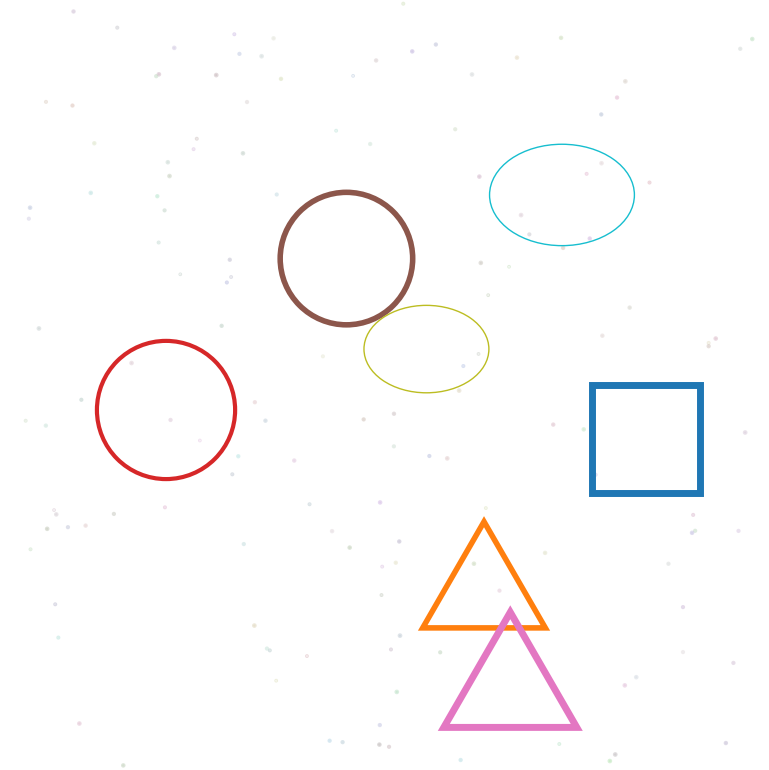[{"shape": "square", "thickness": 2.5, "radius": 0.35, "center": [0.839, 0.43]}, {"shape": "triangle", "thickness": 2, "radius": 0.46, "center": [0.629, 0.231]}, {"shape": "circle", "thickness": 1.5, "radius": 0.45, "center": [0.216, 0.468]}, {"shape": "circle", "thickness": 2, "radius": 0.43, "center": [0.45, 0.664]}, {"shape": "triangle", "thickness": 2.5, "radius": 0.5, "center": [0.663, 0.105]}, {"shape": "oval", "thickness": 0.5, "radius": 0.41, "center": [0.554, 0.547]}, {"shape": "oval", "thickness": 0.5, "radius": 0.47, "center": [0.73, 0.747]}]